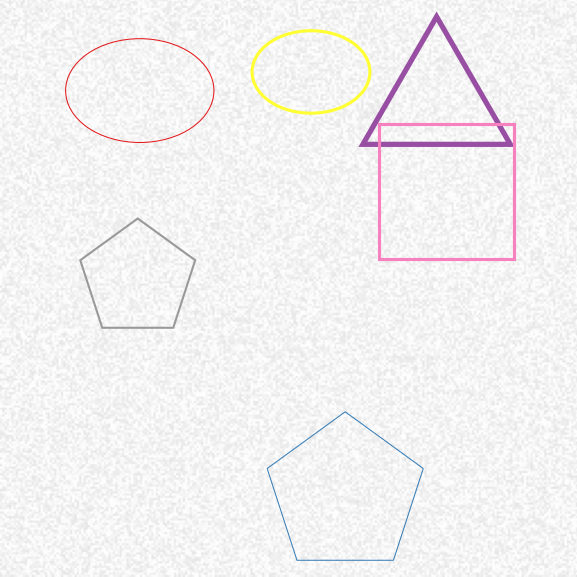[{"shape": "oval", "thickness": 0.5, "radius": 0.64, "center": [0.242, 0.842]}, {"shape": "pentagon", "thickness": 0.5, "radius": 0.71, "center": [0.598, 0.144]}, {"shape": "triangle", "thickness": 2.5, "radius": 0.74, "center": [0.756, 0.823]}, {"shape": "oval", "thickness": 1.5, "radius": 0.51, "center": [0.539, 0.875]}, {"shape": "square", "thickness": 1.5, "radius": 0.58, "center": [0.773, 0.667]}, {"shape": "pentagon", "thickness": 1, "radius": 0.52, "center": [0.239, 0.516]}]